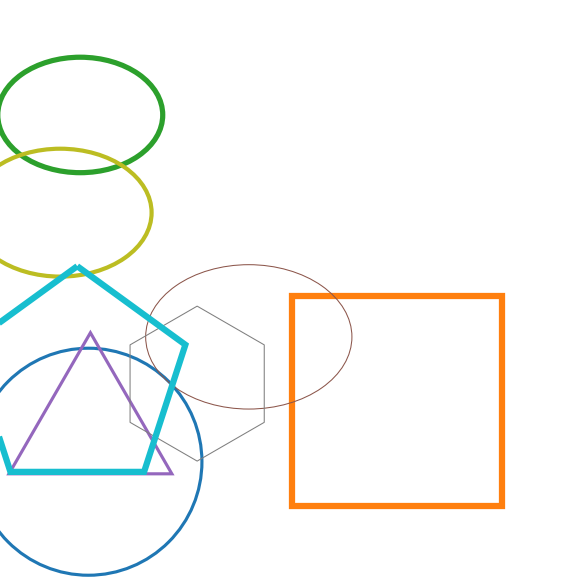[{"shape": "circle", "thickness": 1.5, "radius": 0.98, "center": [0.153, 0.2]}, {"shape": "square", "thickness": 3, "radius": 0.91, "center": [0.687, 0.305]}, {"shape": "oval", "thickness": 2.5, "radius": 0.71, "center": [0.139, 0.8]}, {"shape": "triangle", "thickness": 1.5, "radius": 0.81, "center": [0.157, 0.26]}, {"shape": "oval", "thickness": 0.5, "radius": 0.89, "center": [0.431, 0.416]}, {"shape": "hexagon", "thickness": 0.5, "radius": 0.67, "center": [0.341, 0.335]}, {"shape": "oval", "thickness": 2, "radius": 0.79, "center": [0.104, 0.631]}, {"shape": "pentagon", "thickness": 3, "radius": 0.98, "center": [0.134, 0.341]}]